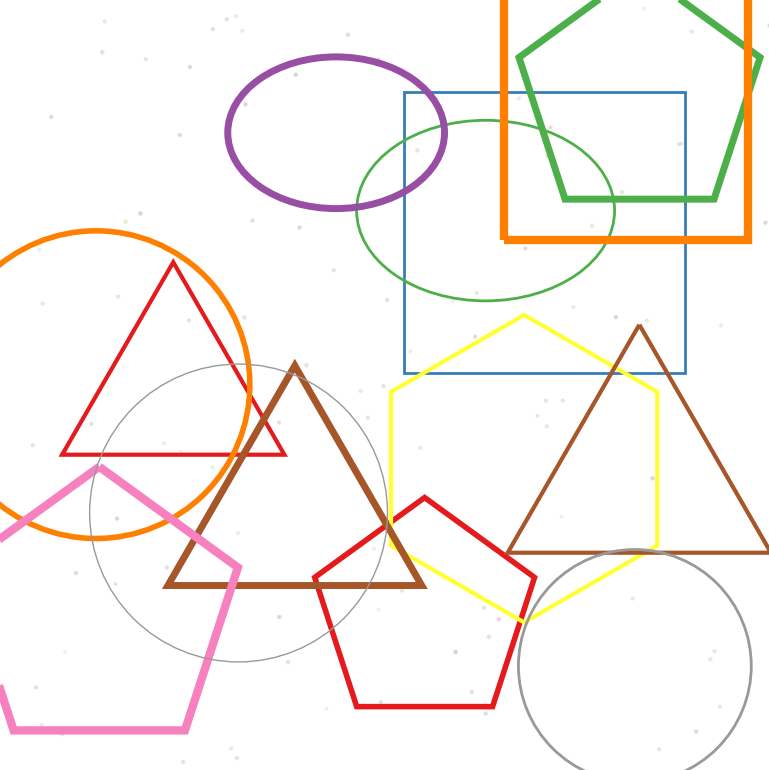[{"shape": "pentagon", "thickness": 2, "radius": 0.75, "center": [0.551, 0.204]}, {"shape": "triangle", "thickness": 1.5, "radius": 0.83, "center": [0.225, 0.493]}, {"shape": "square", "thickness": 1, "radius": 0.91, "center": [0.708, 0.698]}, {"shape": "oval", "thickness": 1, "radius": 0.84, "center": [0.631, 0.727]}, {"shape": "pentagon", "thickness": 2.5, "radius": 0.82, "center": [0.831, 0.875]}, {"shape": "oval", "thickness": 2.5, "radius": 0.7, "center": [0.437, 0.828]}, {"shape": "square", "thickness": 3, "radius": 0.79, "center": [0.813, 0.847]}, {"shape": "circle", "thickness": 2, "radius": 1.0, "center": [0.125, 0.5]}, {"shape": "hexagon", "thickness": 1.5, "radius": 1.0, "center": [0.681, 0.391]}, {"shape": "triangle", "thickness": 1.5, "radius": 0.99, "center": [0.83, 0.381]}, {"shape": "triangle", "thickness": 2.5, "radius": 0.95, "center": [0.383, 0.335]}, {"shape": "pentagon", "thickness": 3, "radius": 0.95, "center": [0.129, 0.205]}, {"shape": "circle", "thickness": 1, "radius": 0.76, "center": [0.824, 0.135]}, {"shape": "circle", "thickness": 0.5, "radius": 0.97, "center": [0.31, 0.334]}]